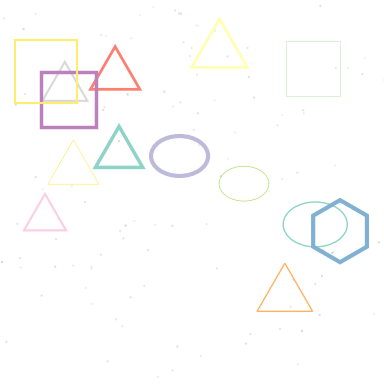[{"shape": "triangle", "thickness": 2.5, "radius": 0.35, "center": [0.309, 0.601]}, {"shape": "oval", "thickness": 1, "radius": 0.42, "center": [0.819, 0.417]}, {"shape": "triangle", "thickness": 2, "radius": 0.42, "center": [0.57, 0.867]}, {"shape": "oval", "thickness": 3, "radius": 0.37, "center": [0.466, 0.595]}, {"shape": "triangle", "thickness": 2, "radius": 0.37, "center": [0.299, 0.805]}, {"shape": "hexagon", "thickness": 3, "radius": 0.4, "center": [0.883, 0.4]}, {"shape": "triangle", "thickness": 1, "radius": 0.42, "center": [0.74, 0.233]}, {"shape": "oval", "thickness": 0.5, "radius": 0.32, "center": [0.634, 0.523]}, {"shape": "triangle", "thickness": 1.5, "radius": 0.32, "center": [0.117, 0.433]}, {"shape": "triangle", "thickness": 1.5, "radius": 0.34, "center": [0.168, 0.772]}, {"shape": "square", "thickness": 2.5, "radius": 0.36, "center": [0.178, 0.742]}, {"shape": "square", "thickness": 0.5, "radius": 0.35, "center": [0.813, 0.822]}, {"shape": "triangle", "thickness": 0.5, "radius": 0.38, "center": [0.191, 0.56]}, {"shape": "square", "thickness": 1.5, "radius": 0.41, "center": [0.12, 0.814]}]